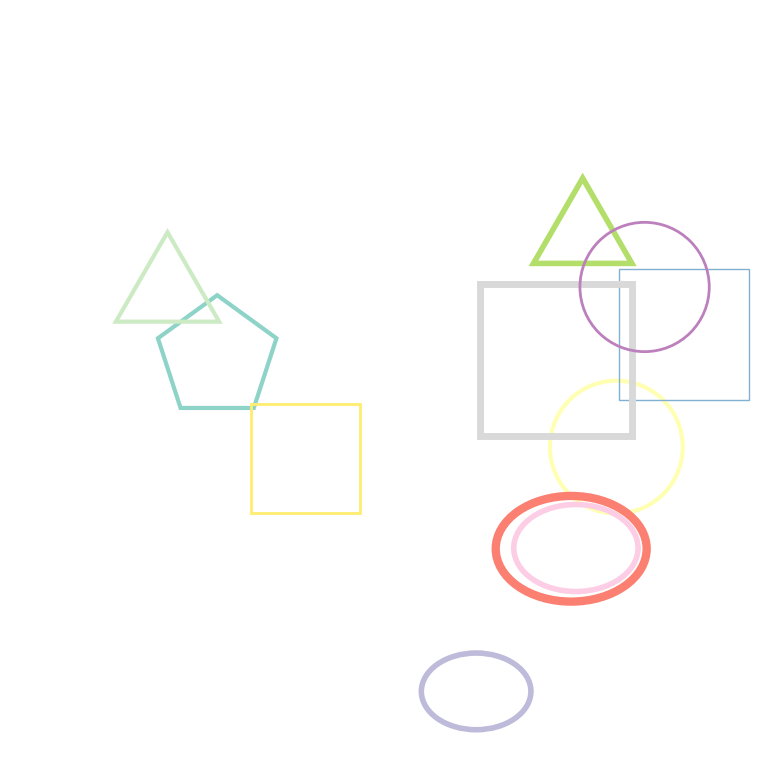[{"shape": "pentagon", "thickness": 1.5, "radius": 0.4, "center": [0.282, 0.536]}, {"shape": "circle", "thickness": 1.5, "radius": 0.43, "center": [0.8, 0.419]}, {"shape": "oval", "thickness": 2, "radius": 0.36, "center": [0.618, 0.102]}, {"shape": "oval", "thickness": 3, "radius": 0.49, "center": [0.742, 0.287]}, {"shape": "square", "thickness": 0.5, "radius": 0.43, "center": [0.888, 0.566]}, {"shape": "triangle", "thickness": 2, "radius": 0.37, "center": [0.757, 0.695]}, {"shape": "oval", "thickness": 2, "radius": 0.4, "center": [0.748, 0.288]}, {"shape": "square", "thickness": 2.5, "radius": 0.49, "center": [0.722, 0.533]}, {"shape": "circle", "thickness": 1, "radius": 0.42, "center": [0.837, 0.627]}, {"shape": "triangle", "thickness": 1.5, "radius": 0.39, "center": [0.218, 0.621]}, {"shape": "square", "thickness": 1, "radius": 0.35, "center": [0.397, 0.405]}]